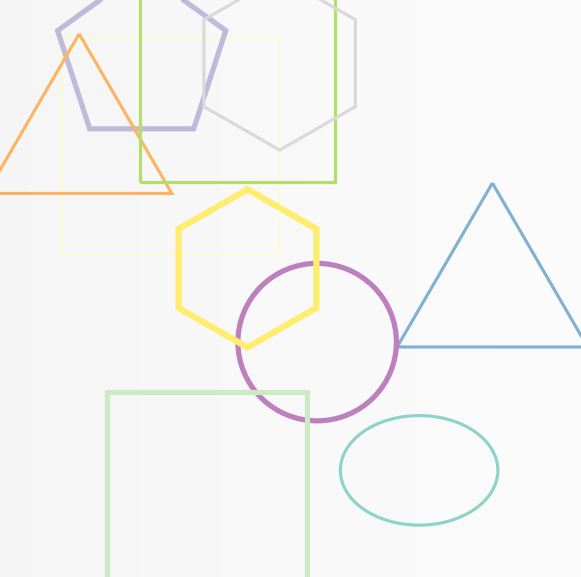[{"shape": "oval", "thickness": 1.5, "radius": 0.68, "center": [0.721, 0.185]}, {"shape": "square", "thickness": 0.5, "radius": 0.94, "center": [0.291, 0.748]}, {"shape": "pentagon", "thickness": 2.5, "radius": 0.76, "center": [0.244, 0.899]}, {"shape": "triangle", "thickness": 1.5, "radius": 0.95, "center": [0.847, 0.493]}, {"shape": "triangle", "thickness": 1.5, "radius": 0.92, "center": [0.136, 0.756]}, {"shape": "square", "thickness": 1.5, "radius": 0.84, "center": [0.409, 0.851]}, {"shape": "hexagon", "thickness": 1.5, "radius": 0.75, "center": [0.481, 0.89]}, {"shape": "circle", "thickness": 2.5, "radius": 0.68, "center": [0.546, 0.407]}, {"shape": "square", "thickness": 2.5, "radius": 0.86, "center": [0.357, 0.149]}, {"shape": "hexagon", "thickness": 3, "radius": 0.68, "center": [0.426, 0.534]}]